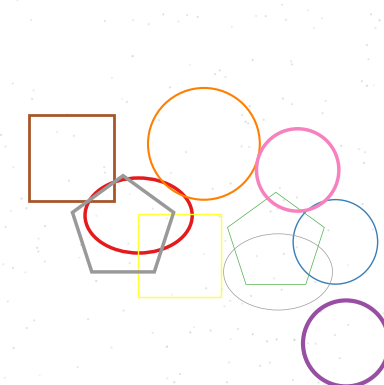[{"shape": "oval", "thickness": 2.5, "radius": 0.7, "center": [0.36, 0.44]}, {"shape": "circle", "thickness": 1, "radius": 0.55, "center": [0.871, 0.372]}, {"shape": "pentagon", "thickness": 0.5, "radius": 0.66, "center": [0.717, 0.368]}, {"shape": "circle", "thickness": 3, "radius": 0.56, "center": [0.899, 0.108]}, {"shape": "circle", "thickness": 1.5, "radius": 0.73, "center": [0.53, 0.626]}, {"shape": "square", "thickness": 1, "radius": 0.54, "center": [0.466, 0.336]}, {"shape": "square", "thickness": 2, "radius": 0.55, "center": [0.186, 0.589]}, {"shape": "circle", "thickness": 2.5, "radius": 0.53, "center": [0.773, 0.559]}, {"shape": "pentagon", "thickness": 2.5, "radius": 0.69, "center": [0.32, 0.406]}, {"shape": "oval", "thickness": 0.5, "radius": 0.71, "center": [0.722, 0.294]}]